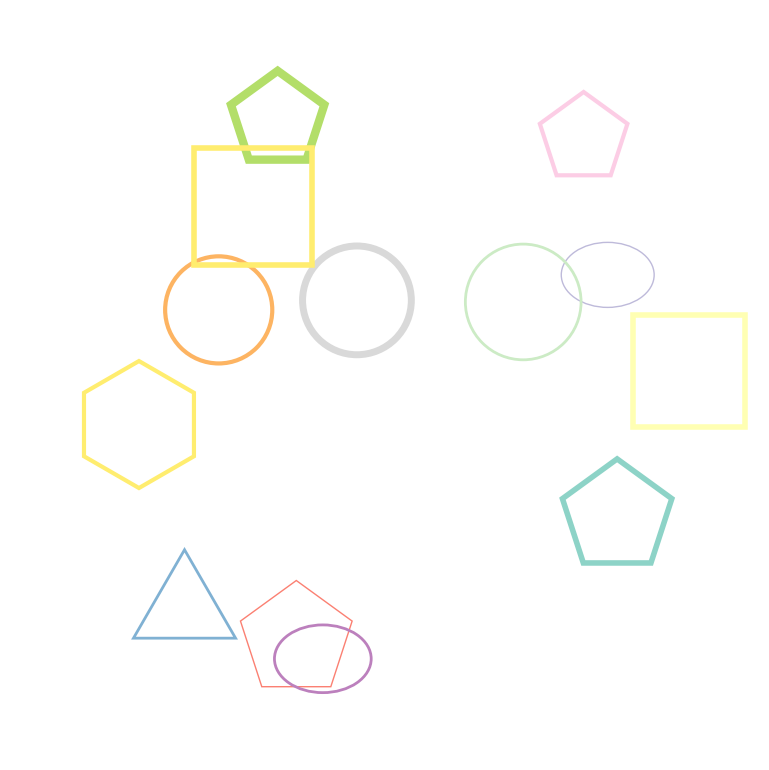[{"shape": "pentagon", "thickness": 2, "radius": 0.37, "center": [0.801, 0.329]}, {"shape": "square", "thickness": 2, "radius": 0.36, "center": [0.895, 0.518]}, {"shape": "oval", "thickness": 0.5, "radius": 0.3, "center": [0.789, 0.643]}, {"shape": "pentagon", "thickness": 0.5, "radius": 0.38, "center": [0.385, 0.17]}, {"shape": "triangle", "thickness": 1, "radius": 0.38, "center": [0.24, 0.209]}, {"shape": "circle", "thickness": 1.5, "radius": 0.35, "center": [0.284, 0.598]}, {"shape": "pentagon", "thickness": 3, "radius": 0.32, "center": [0.361, 0.844]}, {"shape": "pentagon", "thickness": 1.5, "radius": 0.3, "center": [0.758, 0.821]}, {"shape": "circle", "thickness": 2.5, "radius": 0.35, "center": [0.464, 0.61]}, {"shape": "oval", "thickness": 1, "radius": 0.31, "center": [0.419, 0.144]}, {"shape": "circle", "thickness": 1, "radius": 0.38, "center": [0.679, 0.608]}, {"shape": "hexagon", "thickness": 1.5, "radius": 0.41, "center": [0.18, 0.449]}, {"shape": "square", "thickness": 2, "radius": 0.38, "center": [0.329, 0.732]}]